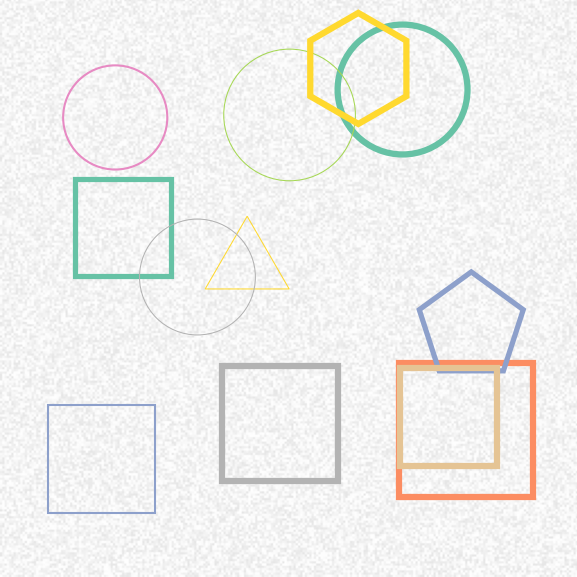[{"shape": "circle", "thickness": 3, "radius": 0.56, "center": [0.697, 0.844]}, {"shape": "square", "thickness": 2.5, "radius": 0.42, "center": [0.212, 0.605]}, {"shape": "square", "thickness": 3, "radius": 0.58, "center": [0.807, 0.255]}, {"shape": "pentagon", "thickness": 2.5, "radius": 0.47, "center": [0.816, 0.434]}, {"shape": "square", "thickness": 1, "radius": 0.47, "center": [0.176, 0.205]}, {"shape": "circle", "thickness": 1, "radius": 0.45, "center": [0.2, 0.796]}, {"shape": "circle", "thickness": 0.5, "radius": 0.57, "center": [0.501, 0.8]}, {"shape": "triangle", "thickness": 0.5, "radius": 0.42, "center": [0.428, 0.541]}, {"shape": "hexagon", "thickness": 3, "radius": 0.48, "center": [0.62, 0.881]}, {"shape": "square", "thickness": 3, "radius": 0.42, "center": [0.777, 0.277]}, {"shape": "circle", "thickness": 0.5, "radius": 0.5, "center": [0.342, 0.519]}, {"shape": "square", "thickness": 3, "radius": 0.5, "center": [0.485, 0.266]}]